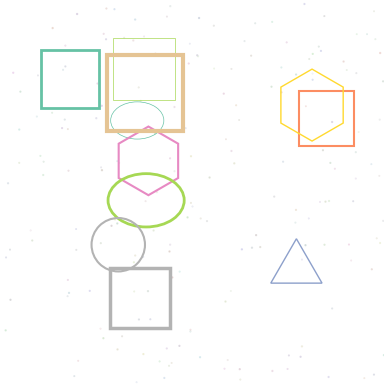[{"shape": "square", "thickness": 2, "radius": 0.37, "center": [0.182, 0.795]}, {"shape": "oval", "thickness": 0.5, "radius": 0.35, "center": [0.356, 0.687]}, {"shape": "square", "thickness": 1.5, "radius": 0.36, "center": [0.848, 0.692]}, {"shape": "triangle", "thickness": 1, "radius": 0.38, "center": [0.77, 0.303]}, {"shape": "hexagon", "thickness": 1.5, "radius": 0.45, "center": [0.385, 0.582]}, {"shape": "oval", "thickness": 2, "radius": 0.49, "center": [0.38, 0.48]}, {"shape": "square", "thickness": 0.5, "radius": 0.4, "center": [0.374, 0.821]}, {"shape": "hexagon", "thickness": 1, "radius": 0.47, "center": [0.81, 0.727]}, {"shape": "square", "thickness": 3, "radius": 0.5, "center": [0.376, 0.758]}, {"shape": "circle", "thickness": 1.5, "radius": 0.35, "center": [0.307, 0.364]}, {"shape": "square", "thickness": 2.5, "radius": 0.39, "center": [0.363, 0.225]}]